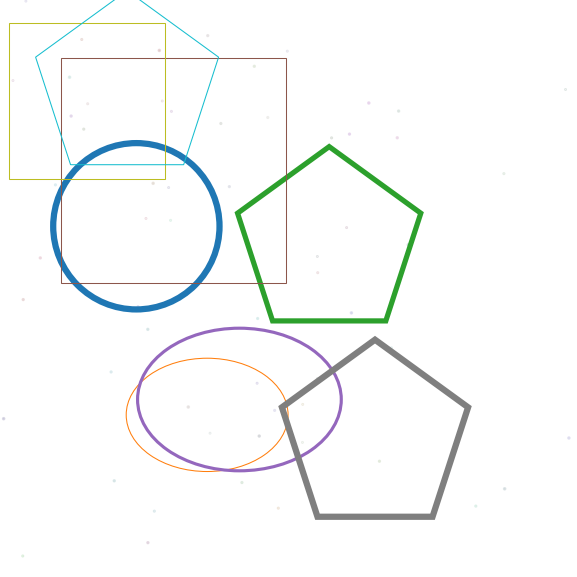[{"shape": "circle", "thickness": 3, "radius": 0.72, "center": [0.236, 0.607]}, {"shape": "oval", "thickness": 0.5, "radius": 0.7, "center": [0.359, 0.281]}, {"shape": "pentagon", "thickness": 2.5, "radius": 0.83, "center": [0.57, 0.578]}, {"shape": "oval", "thickness": 1.5, "radius": 0.88, "center": [0.415, 0.307]}, {"shape": "square", "thickness": 0.5, "radius": 0.97, "center": [0.301, 0.704]}, {"shape": "pentagon", "thickness": 3, "radius": 0.85, "center": [0.649, 0.241]}, {"shape": "square", "thickness": 0.5, "radius": 0.68, "center": [0.151, 0.824]}, {"shape": "pentagon", "thickness": 0.5, "radius": 0.83, "center": [0.22, 0.849]}]